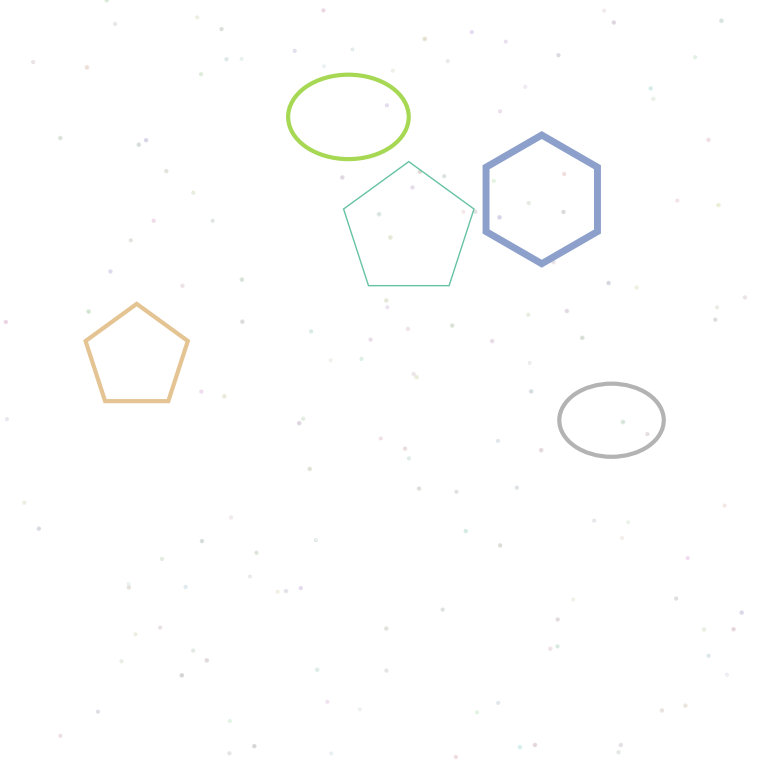[{"shape": "pentagon", "thickness": 0.5, "radius": 0.45, "center": [0.531, 0.701]}, {"shape": "hexagon", "thickness": 2.5, "radius": 0.42, "center": [0.704, 0.741]}, {"shape": "oval", "thickness": 1.5, "radius": 0.39, "center": [0.453, 0.848]}, {"shape": "pentagon", "thickness": 1.5, "radius": 0.35, "center": [0.178, 0.536]}, {"shape": "oval", "thickness": 1.5, "radius": 0.34, "center": [0.794, 0.454]}]